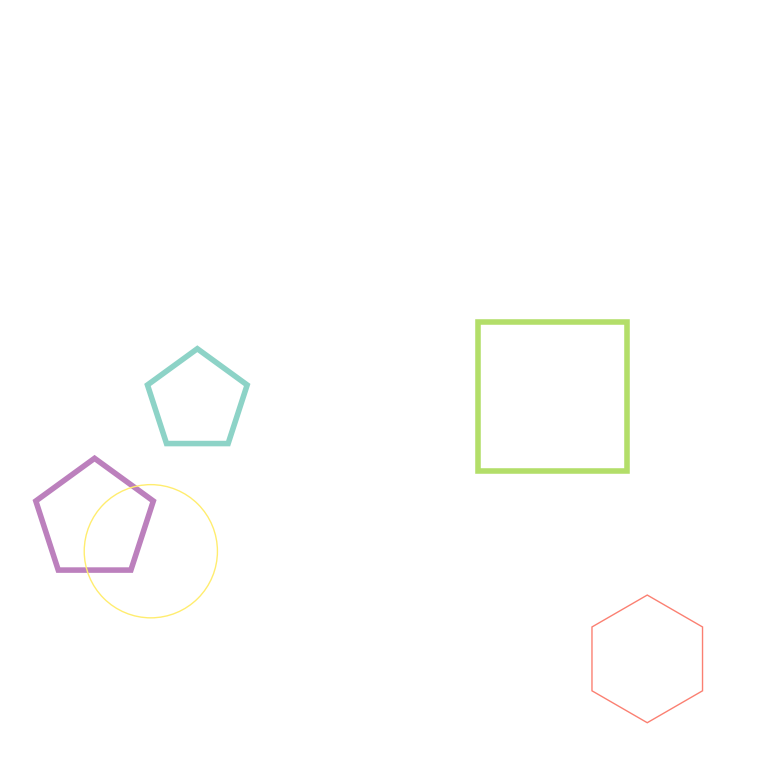[{"shape": "pentagon", "thickness": 2, "radius": 0.34, "center": [0.256, 0.479]}, {"shape": "hexagon", "thickness": 0.5, "radius": 0.41, "center": [0.841, 0.144]}, {"shape": "square", "thickness": 2, "radius": 0.49, "center": [0.717, 0.485]}, {"shape": "pentagon", "thickness": 2, "radius": 0.4, "center": [0.123, 0.325]}, {"shape": "circle", "thickness": 0.5, "radius": 0.43, "center": [0.196, 0.284]}]